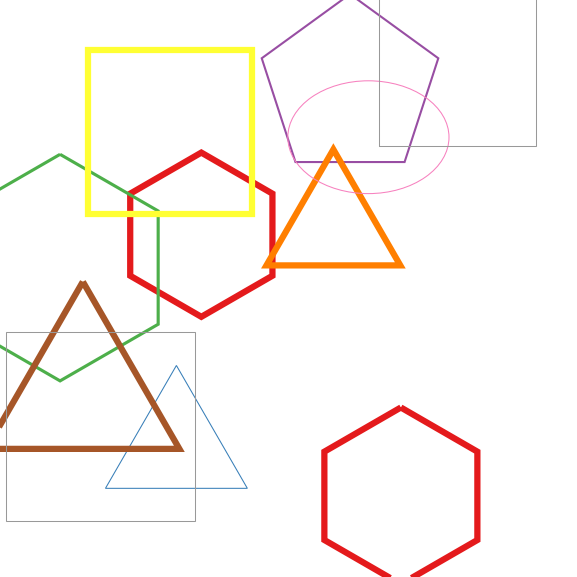[{"shape": "hexagon", "thickness": 3, "radius": 0.76, "center": [0.694, 0.141]}, {"shape": "hexagon", "thickness": 3, "radius": 0.71, "center": [0.349, 0.593]}, {"shape": "triangle", "thickness": 0.5, "radius": 0.71, "center": [0.305, 0.224]}, {"shape": "hexagon", "thickness": 1.5, "radius": 0.98, "center": [0.104, 0.536]}, {"shape": "pentagon", "thickness": 1, "radius": 0.8, "center": [0.606, 0.849]}, {"shape": "triangle", "thickness": 3, "radius": 0.67, "center": [0.577, 0.606]}, {"shape": "square", "thickness": 3, "radius": 0.71, "center": [0.295, 0.77]}, {"shape": "triangle", "thickness": 3, "radius": 0.96, "center": [0.143, 0.318]}, {"shape": "oval", "thickness": 0.5, "radius": 0.7, "center": [0.638, 0.762]}, {"shape": "square", "thickness": 0.5, "radius": 0.68, "center": [0.792, 0.882]}, {"shape": "square", "thickness": 0.5, "radius": 0.82, "center": [0.174, 0.261]}]